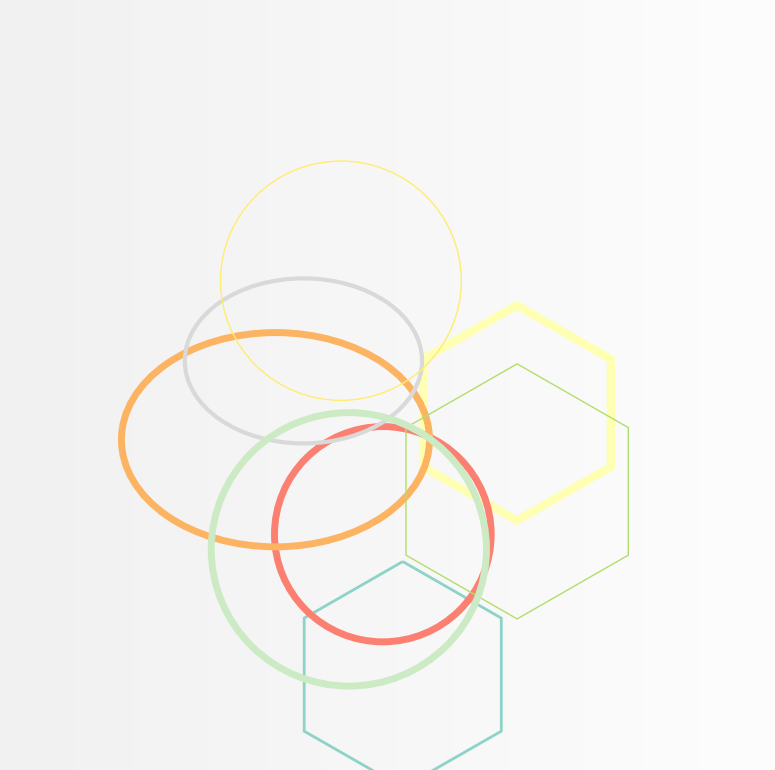[{"shape": "hexagon", "thickness": 1, "radius": 0.73, "center": [0.52, 0.124]}, {"shape": "hexagon", "thickness": 3, "radius": 0.7, "center": [0.667, 0.464]}, {"shape": "circle", "thickness": 2.5, "radius": 0.7, "center": [0.494, 0.306]}, {"shape": "oval", "thickness": 2.5, "radius": 0.99, "center": [0.355, 0.429]}, {"shape": "hexagon", "thickness": 0.5, "radius": 0.83, "center": [0.667, 0.362]}, {"shape": "oval", "thickness": 1.5, "radius": 0.77, "center": [0.392, 0.531]}, {"shape": "circle", "thickness": 2.5, "radius": 0.89, "center": [0.45, 0.287]}, {"shape": "circle", "thickness": 0.5, "radius": 0.78, "center": [0.44, 0.635]}]